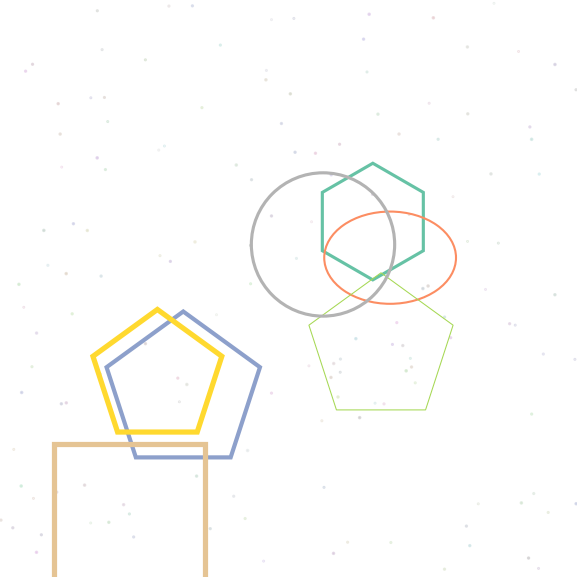[{"shape": "hexagon", "thickness": 1.5, "radius": 0.5, "center": [0.646, 0.615]}, {"shape": "oval", "thickness": 1, "radius": 0.57, "center": [0.676, 0.553]}, {"shape": "pentagon", "thickness": 2, "radius": 0.7, "center": [0.317, 0.32]}, {"shape": "pentagon", "thickness": 0.5, "radius": 0.66, "center": [0.66, 0.396]}, {"shape": "pentagon", "thickness": 2.5, "radius": 0.59, "center": [0.273, 0.346]}, {"shape": "square", "thickness": 2.5, "radius": 0.66, "center": [0.224, 0.1]}, {"shape": "circle", "thickness": 1.5, "radius": 0.62, "center": [0.559, 0.576]}]